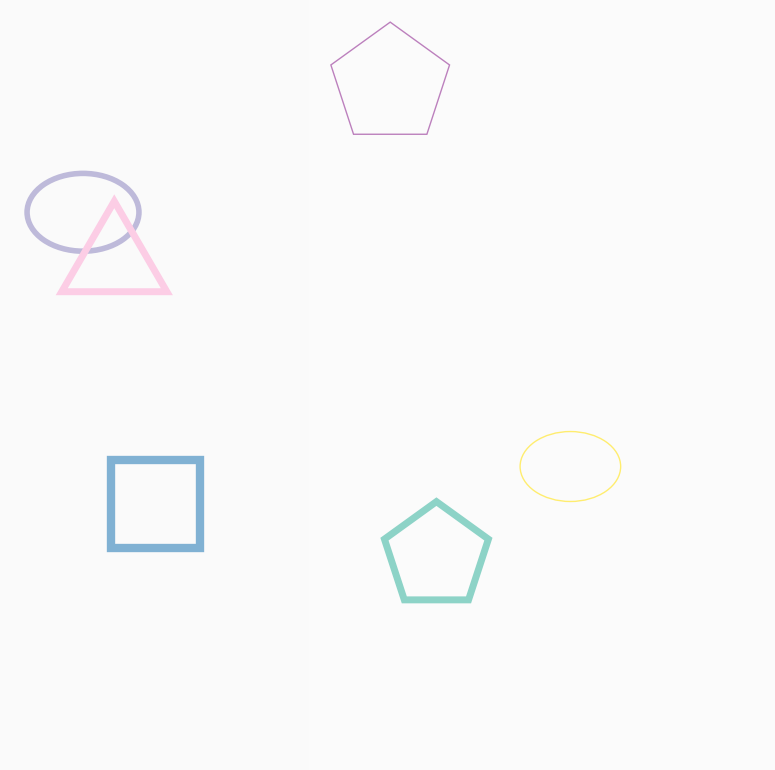[{"shape": "pentagon", "thickness": 2.5, "radius": 0.35, "center": [0.563, 0.278]}, {"shape": "oval", "thickness": 2, "radius": 0.36, "center": [0.107, 0.724]}, {"shape": "square", "thickness": 3, "radius": 0.29, "center": [0.2, 0.345]}, {"shape": "triangle", "thickness": 2.5, "radius": 0.39, "center": [0.147, 0.66]}, {"shape": "pentagon", "thickness": 0.5, "radius": 0.4, "center": [0.503, 0.891]}, {"shape": "oval", "thickness": 0.5, "radius": 0.32, "center": [0.736, 0.394]}]